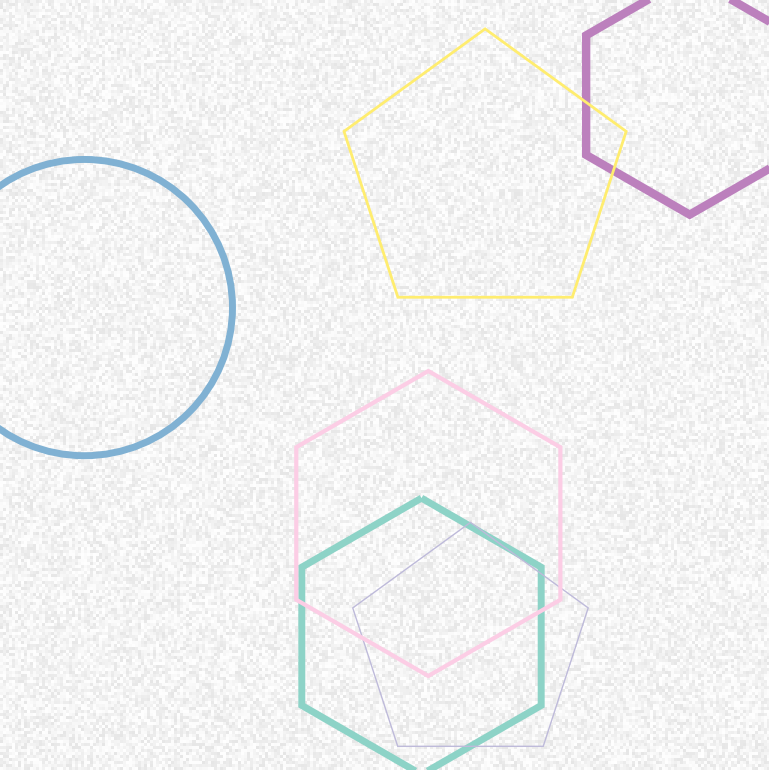[{"shape": "hexagon", "thickness": 2.5, "radius": 0.9, "center": [0.547, 0.174]}, {"shape": "pentagon", "thickness": 0.5, "radius": 0.8, "center": [0.611, 0.161]}, {"shape": "circle", "thickness": 2.5, "radius": 0.96, "center": [0.11, 0.601]}, {"shape": "hexagon", "thickness": 1.5, "radius": 0.99, "center": [0.556, 0.32]}, {"shape": "hexagon", "thickness": 3, "radius": 0.78, "center": [0.896, 0.876]}, {"shape": "pentagon", "thickness": 1, "radius": 0.96, "center": [0.63, 0.77]}]